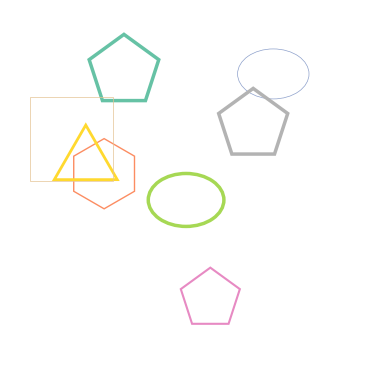[{"shape": "pentagon", "thickness": 2.5, "radius": 0.48, "center": [0.322, 0.816]}, {"shape": "hexagon", "thickness": 1, "radius": 0.46, "center": [0.27, 0.549]}, {"shape": "oval", "thickness": 0.5, "radius": 0.46, "center": [0.71, 0.808]}, {"shape": "pentagon", "thickness": 1.5, "radius": 0.4, "center": [0.546, 0.224]}, {"shape": "oval", "thickness": 2.5, "radius": 0.49, "center": [0.483, 0.481]}, {"shape": "triangle", "thickness": 2, "radius": 0.47, "center": [0.223, 0.581]}, {"shape": "square", "thickness": 0.5, "radius": 0.54, "center": [0.186, 0.639]}, {"shape": "pentagon", "thickness": 2.5, "radius": 0.47, "center": [0.658, 0.676]}]